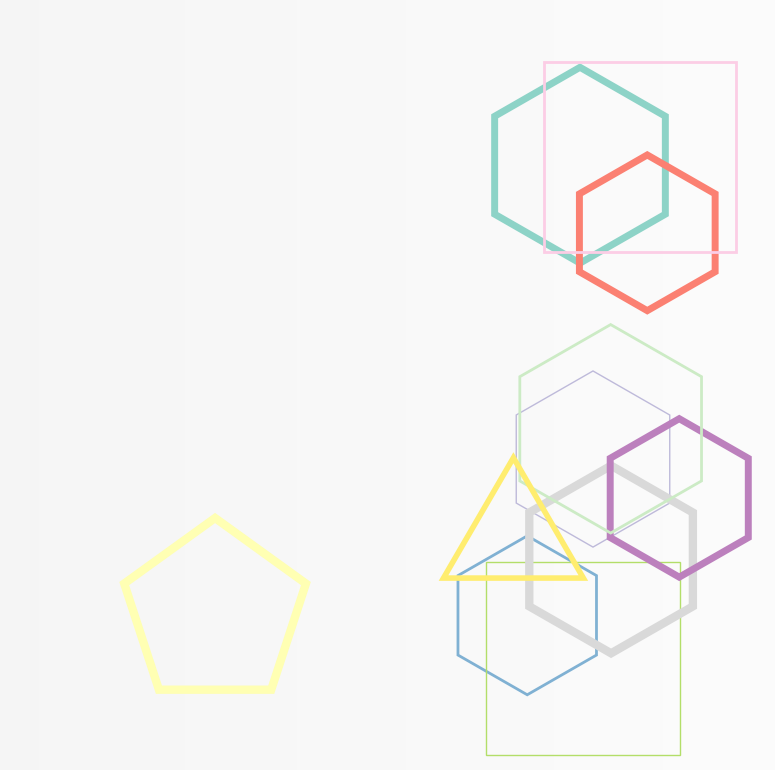[{"shape": "hexagon", "thickness": 2.5, "radius": 0.64, "center": [0.748, 0.785]}, {"shape": "pentagon", "thickness": 3, "radius": 0.62, "center": [0.278, 0.204]}, {"shape": "hexagon", "thickness": 0.5, "radius": 0.57, "center": [0.765, 0.404]}, {"shape": "hexagon", "thickness": 2.5, "radius": 0.51, "center": [0.835, 0.698]}, {"shape": "hexagon", "thickness": 1, "radius": 0.52, "center": [0.68, 0.201]}, {"shape": "square", "thickness": 0.5, "radius": 0.62, "center": [0.753, 0.145]}, {"shape": "square", "thickness": 1, "radius": 0.62, "center": [0.826, 0.796]}, {"shape": "hexagon", "thickness": 3, "radius": 0.61, "center": [0.788, 0.273]}, {"shape": "hexagon", "thickness": 2.5, "radius": 0.51, "center": [0.876, 0.353]}, {"shape": "hexagon", "thickness": 1, "radius": 0.68, "center": [0.788, 0.443]}, {"shape": "triangle", "thickness": 2, "radius": 0.52, "center": [0.662, 0.301]}]